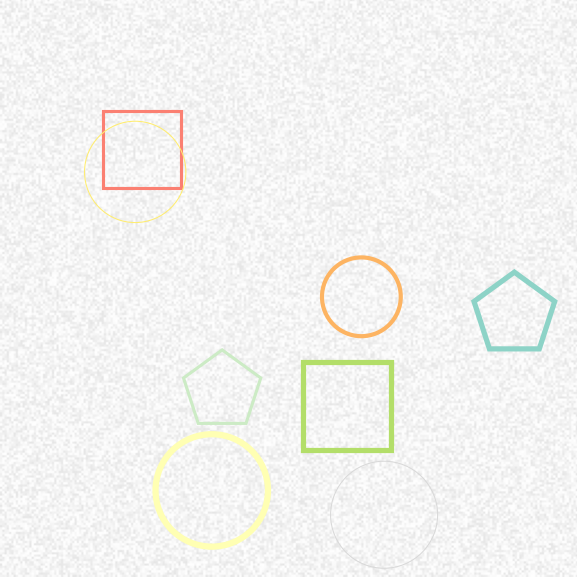[{"shape": "pentagon", "thickness": 2.5, "radius": 0.37, "center": [0.891, 0.454]}, {"shape": "circle", "thickness": 3, "radius": 0.49, "center": [0.367, 0.15]}, {"shape": "square", "thickness": 1.5, "radius": 0.34, "center": [0.245, 0.74]}, {"shape": "circle", "thickness": 2, "radius": 0.34, "center": [0.626, 0.485]}, {"shape": "square", "thickness": 2.5, "radius": 0.38, "center": [0.601, 0.296]}, {"shape": "circle", "thickness": 0.5, "radius": 0.46, "center": [0.665, 0.108]}, {"shape": "pentagon", "thickness": 1.5, "radius": 0.35, "center": [0.385, 0.323]}, {"shape": "circle", "thickness": 0.5, "radius": 0.44, "center": [0.234, 0.701]}]